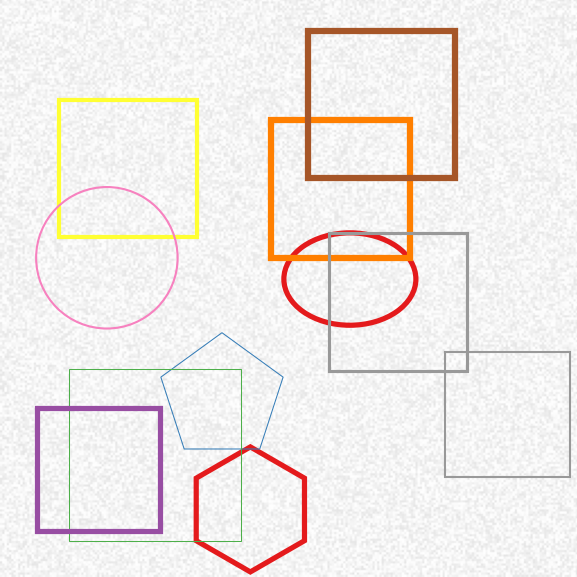[{"shape": "oval", "thickness": 2.5, "radius": 0.57, "center": [0.606, 0.516]}, {"shape": "hexagon", "thickness": 2.5, "radius": 0.54, "center": [0.434, 0.117]}, {"shape": "pentagon", "thickness": 0.5, "radius": 0.56, "center": [0.384, 0.312]}, {"shape": "square", "thickness": 0.5, "radius": 0.74, "center": [0.268, 0.211]}, {"shape": "square", "thickness": 2.5, "radius": 0.53, "center": [0.171, 0.186]}, {"shape": "square", "thickness": 3, "radius": 0.6, "center": [0.59, 0.672]}, {"shape": "square", "thickness": 2, "radius": 0.6, "center": [0.221, 0.708]}, {"shape": "square", "thickness": 3, "radius": 0.63, "center": [0.661, 0.818]}, {"shape": "circle", "thickness": 1, "radius": 0.61, "center": [0.185, 0.553]}, {"shape": "square", "thickness": 1, "radius": 0.54, "center": [0.879, 0.281]}, {"shape": "square", "thickness": 1.5, "radius": 0.6, "center": [0.689, 0.476]}]